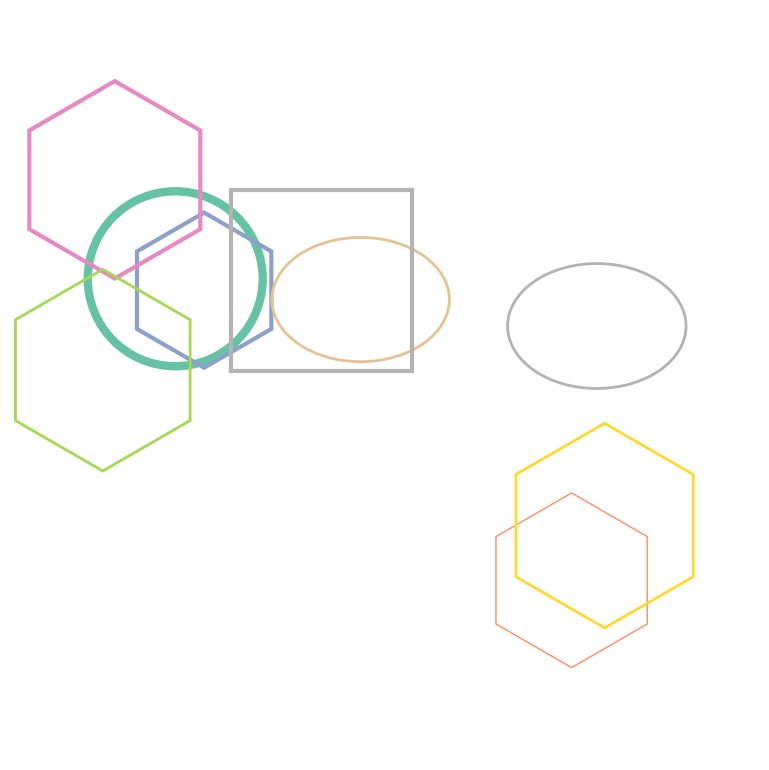[{"shape": "circle", "thickness": 3, "radius": 0.57, "center": [0.228, 0.638]}, {"shape": "hexagon", "thickness": 0.5, "radius": 0.57, "center": [0.742, 0.246]}, {"shape": "hexagon", "thickness": 1.5, "radius": 0.5, "center": [0.265, 0.623]}, {"shape": "hexagon", "thickness": 1.5, "radius": 0.64, "center": [0.149, 0.766]}, {"shape": "hexagon", "thickness": 1, "radius": 0.65, "center": [0.133, 0.519]}, {"shape": "hexagon", "thickness": 1, "radius": 0.66, "center": [0.785, 0.317]}, {"shape": "oval", "thickness": 1, "radius": 0.58, "center": [0.468, 0.611]}, {"shape": "square", "thickness": 1.5, "radius": 0.59, "center": [0.417, 0.636]}, {"shape": "oval", "thickness": 1, "radius": 0.58, "center": [0.775, 0.577]}]